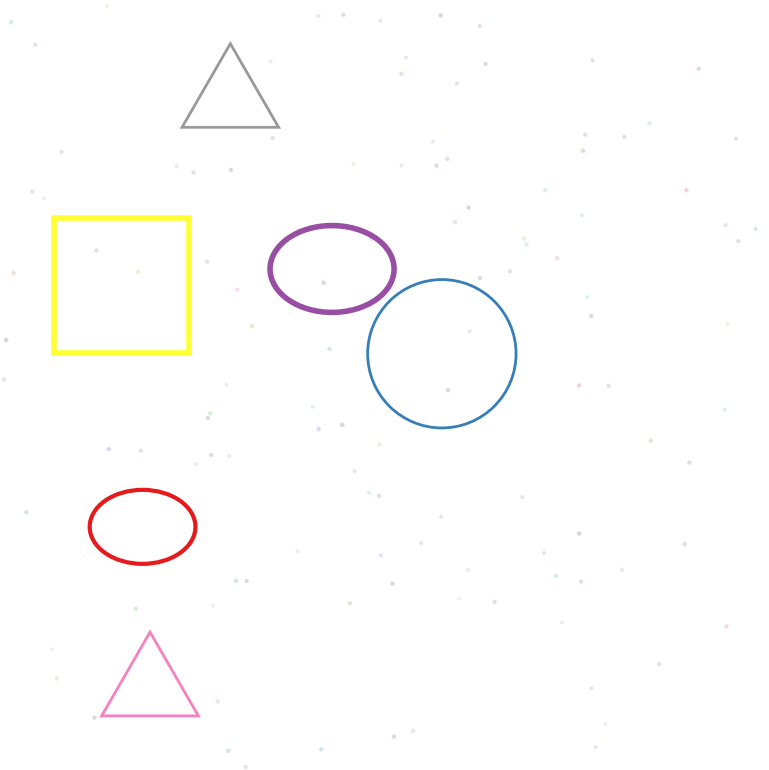[{"shape": "oval", "thickness": 1.5, "radius": 0.34, "center": [0.185, 0.316]}, {"shape": "circle", "thickness": 1, "radius": 0.48, "center": [0.574, 0.541]}, {"shape": "oval", "thickness": 2, "radius": 0.4, "center": [0.431, 0.651]}, {"shape": "square", "thickness": 2, "radius": 0.44, "center": [0.158, 0.629]}, {"shape": "triangle", "thickness": 1, "radius": 0.36, "center": [0.195, 0.107]}, {"shape": "triangle", "thickness": 1, "radius": 0.36, "center": [0.299, 0.871]}]